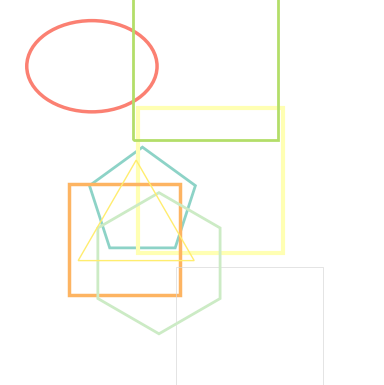[{"shape": "pentagon", "thickness": 2, "radius": 0.72, "center": [0.37, 0.473]}, {"shape": "square", "thickness": 3, "radius": 0.94, "center": [0.546, 0.532]}, {"shape": "oval", "thickness": 2.5, "radius": 0.85, "center": [0.239, 0.828]}, {"shape": "square", "thickness": 2.5, "radius": 0.73, "center": [0.323, 0.378]}, {"shape": "square", "thickness": 2, "radius": 0.94, "center": [0.534, 0.824]}, {"shape": "square", "thickness": 0.5, "radius": 0.96, "center": [0.648, 0.114]}, {"shape": "hexagon", "thickness": 2, "radius": 0.92, "center": [0.413, 0.316]}, {"shape": "triangle", "thickness": 1, "radius": 0.87, "center": [0.354, 0.41]}]